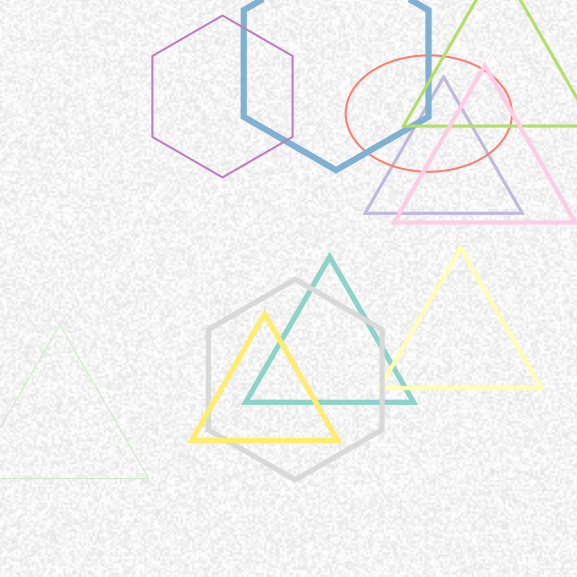[{"shape": "triangle", "thickness": 2.5, "radius": 0.84, "center": [0.571, 0.386]}, {"shape": "triangle", "thickness": 2, "radius": 0.81, "center": [0.797, 0.408]}, {"shape": "triangle", "thickness": 1.5, "radius": 0.79, "center": [0.768, 0.708]}, {"shape": "oval", "thickness": 1, "radius": 0.72, "center": [0.743, 0.802]}, {"shape": "hexagon", "thickness": 3, "radius": 0.92, "center": [0.582, 0.889]}, {"shape": "triangle", "thickness": 1.5, "radius": 0.95, "center": [0.863, 0.876]}, {"shape": "triangle", "thickness": 2, "radius": 0.91, "center": [0.839, 0.704]}, {"shape": "hexagon", "thickness": 2.5, "radius": 0.87, "center": [0.511, 0.342]}, {"shape": "hexagon", "thickness": 1, "radius": 0.7, "center": [0.385, 0.832]}, {"shape": "triangle", "thickness": 0.5, "radius": 0.89, "center": [0.104, 0.259]}, {"shape": "triangle", "thickness": 2.5, "radius": 0.73, "center": [0.458, 0.309]}]